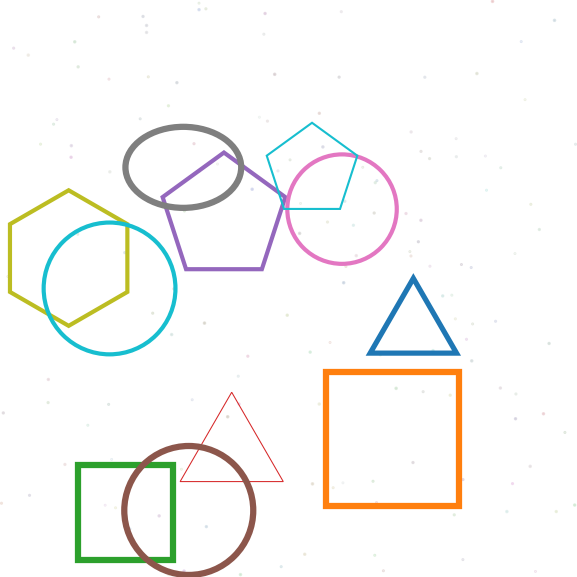[{"shape": "triangle", "thickness": 2.5, "radius": 0.43, "center": [0.716, 0.431]}, {"shape": "square", "thickness": 3, "radius": 0.58, "center": [0.68, 0.239]}, {"shape": "square", "thickness": 3, "radius": 0.41, "center": [0.218, 0.112]}, {"shape": "triangle", "thickness": 0.5, "radius": 0.52, "center": [0.401, 0.217]}, {"shape": "pentagon", "thickness": 2, "radius": 0.56, "center": [0.388, 0.623]}, {"shape": "circle", "thickness": 3, "radius": 0.56, "center": [0.327, 0.115]}, {"shape": "circle", "thickness": 2, "radius": 0.47, "center": [0.592, 0.637]}, {"shape": "oval", "thickness": 3, "radius": 0.5, "center": [0.317, 0.709]}, {"shape": "hexagon", "thickness": 2, "radius": 0.59, "center": [0.119, 0.552]}, {"shape": "circle", "thickness": 2, "radius": 0.57, "center": [0.19, 0.5]}, {"shape": "pentagon", "thickness": 1, "radius": 0.41, "center": [0.54, 0.704]}]